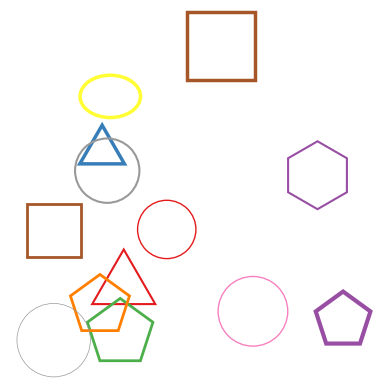[{"shape": "triangle", "thickness": 1.5, "radius": 0.47, "center": [0.321, 0.257]}, {"shape": "circle", "thickness": 1, "radius": 0.38, "center": [0.433, 0.404]}, {"shape": "triangle", "thickness": 2.5, "radius": 0.33, "center": [0.265, 0.608]}, {"shape": "pentagon", "thickness": 2, "radius": 0.45, "center": [0.312, 0.135]}, {"shape": "hexagon", "thickness": 1.5, "radius": 0.44, "center": [0.825, 0.545]}, {"shape": "pentagon", "thickness": 3, "radius": 0.37, "center": [0.891, 0.168]}, {"shape": "pentagon", "thickness": 2, "radius": 0.4, "center": [0.26, 0.206]}, {"shape": "oval", "thickness": 2.5, "radius": 0.39, "center": [0.286, 0.75]}, {"shape": "square", "thickness": 2.5, "radius": 0.44, "center": [0.575, 0.88]}, {"shape": "square", "thickness": 2, "radius": 0.35, "center": [0.14, 0.401]}, {"shape": "circle", "thickness": 1, "radius": 0.45, "center": [0.657, 0.191]}, {"shape": "circle", "thickness": 0.5, "radius": 0.48, "center": [0.139, 0.116]}, {"shape": "circle", "thickness": 1.5, "radius": 0.42, "center": [0.279, 0.557]}]